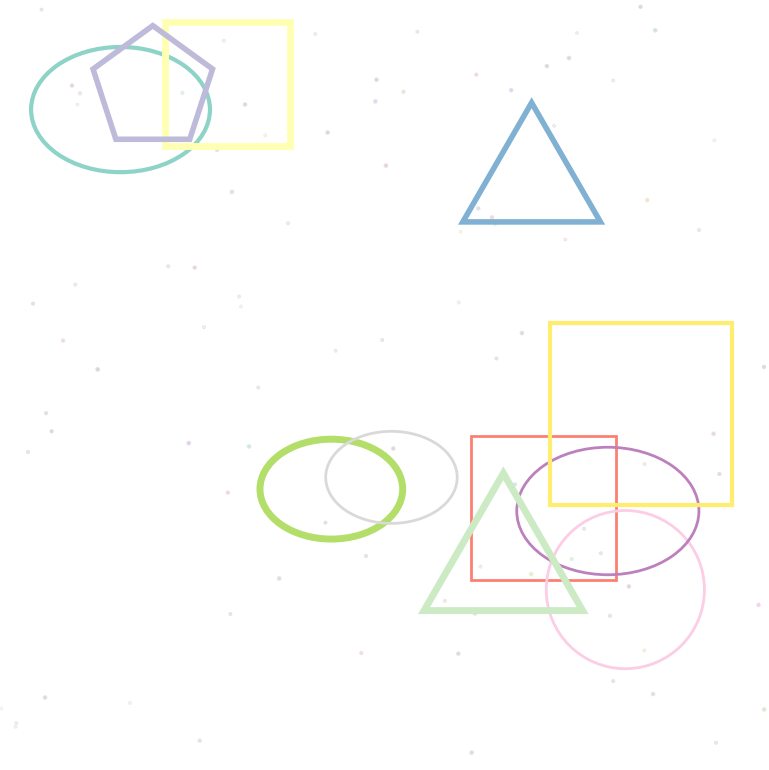[{"shape": "oval", "thickness": 1.5, "radius": 0.58, "center": [0.157, 0.858]}, {"shape": "square", "thickness": 2.5, "radius": 0.4, "center": [0.295, 0.891]}, {"shape": "pentagon", "thickness": 2, "radius": 0.41, "center": [0.198, 0.885]}, {"shape": "square", "thickness": 1, "radius": 0.47, "center": [0.706, 0.341]}, {"shape": "triangle", "thickness": 2, "radius": 0.52, "center": [0.69, 0.763]}, {"shape": "oval", "thickness": 2.5, "radius": 0.46, "center": [0.43, 0.365]}, {"shape": "circle", "thickness": 1, "radius": 0.51, "center": [0.812, 0.234]}, {"shape": "oval", "thickness": 1, "radius": 0.43, "center": [0.508, 0.38]}, {"shape": "oval", "thickness": 1, "radius": 0.59, "center": [0.789, 0.336]}, {"shape": "triangle", "thickness": 2.5, "radius": 0.59, "center": [0.654, 0.266]}, {"shape": "square", "thickness": 1.5, "radius": 0.59, "center": [0.833, 0.463]}]